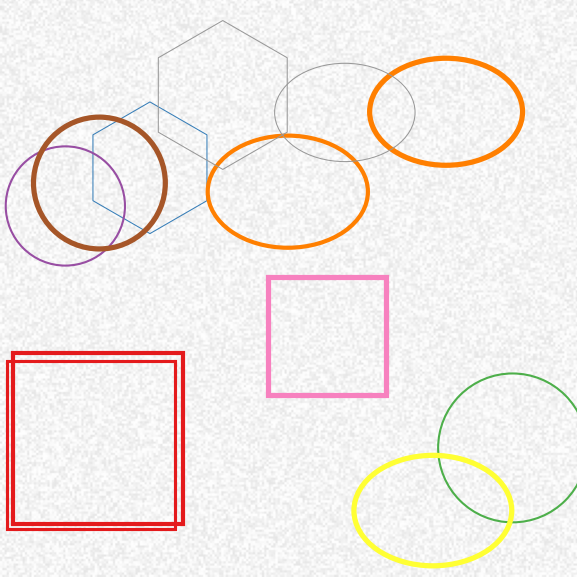[{"shape": "square", "thickness": 1.5, "radius": 0.73, "center": [0.157, 0.228]}, {"shape": "square", "thickness": 2, "radius": 0.74, "center": [0.169, 0.24]}, {"shape": "hexagon", "thickness": 0.5, "radius": 0.57, "center": [0.26, 0.709]}, {"shape": "circle", "thickness": 1, "radius": 0.64, "center": [0.888, 0.224]}, {"shape": "circle", "thickness": 1, "radius": 0.52, "center": [0.113, 0.642]}, {"shape": "oval", "thickness": 2, "radius": 0.69, "center": [0.498, 0.667]}, {"shape": "oval", "thickness": 2.5, "radius": 0.66, "center": [0.772, 0.806]}, {"shape": "oval", "thickness": 2.5, "radius": 0.68, "center": [0.75, 0.115]}, {"shape": "circle", "thickness": 2.5, "radius": 0.57, "center": [0.172, 0.682]}, {"shape": "square", "thickness": 2.5, "radius": 0.51, "center": [0.566, 0.418]}, {"shape": "oval", "thickness": 0.5, "radius": 0.61, "center": [0.597, 0.804]}, {"shape": "hexagon", "thickness": 0.5, "radius": 0.64, "center": [0.386, 0.835]}]